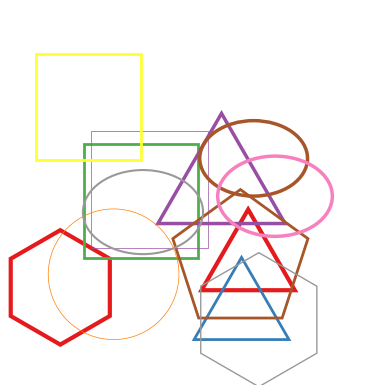[{"shape": "triangle", "thickness": 3, "radius": 0.7, "center": [0.645, 0.316]}, {"shape": "hexagon", "thickness": 3, "radius": 0.74, "center": [0.157, 0.254]}, {"shape": "triangle", "thickness": 2, "radius": 0.71, "center": [0.627, 0.189]}, {"shape": "square", "thickness": 2, "radius": 0.74, "center": [0.366, 0.479]}, {"shape": "triangle", "thickness": 2.5, "radius": 0.95, "center": [0.575, 0.515]}, {"shape": "square", "thickness": 0.5, "radius": 0.76, "center": [0.388, 0.507]}, {"shape": "circle", "thickness": 0.5, "radius": 0.85, "center": [0.295, 0.288]}, {"shape": "square", "thickness": 2, "radius": 0.69, "center": [0.23, 0.722]}, {"shape": "pentagon", "thickness": 2, "radius": 0.92, "center": [0.624, 0.323]}, {"shape": "oval", "thickness": 2.5, "radius": 0.7, "center": [0.659, 0.589]}, {"shape": "oval", "thickness": 2.5, "radius": 0.74, "center": [0.714, 0.49]}, {"shape": "oval", "thickness": 1.5, "radius": 0.78, "center": [0.371, 0.449]}, {"shape": "hexagon", "thickness": 1, "radius": 0.87, "center": [0.672, 0.17]}]